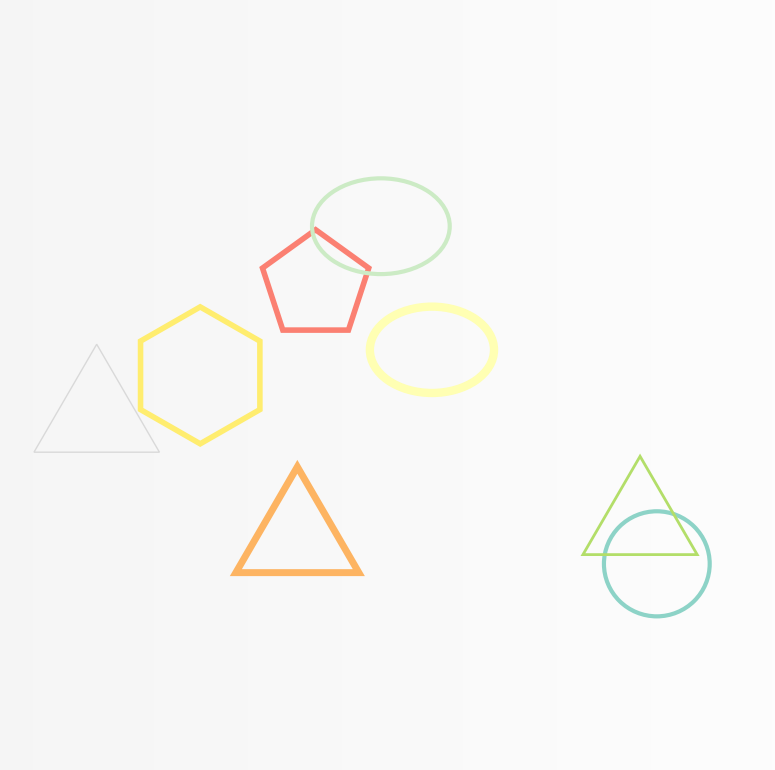[{"shape": "circle", "thickness": 1.5, "radius": 0.34, "center": [0.848, 0.268]}, {"shape": "oval", "thickness": 3, "radius": 0.4, "center": [0.557, 0.546]}, {"shape": "pentagon", "thickness": 2, "radius": 0.36, "center": [0.407, 0.63]}, {"shape": "triangle", "thickness": 2.5, "radius": 0.46, "center": [0.384, 0.302]}, {"shape": "triangle", "thickness": 1, "radius": 0.43, "center": [0.826, 0.322]}, {"shape": "triangle", "thickness": 0.5, "radius": 0.47, "center": [0.125, 0.459]}, {"shape": "oval", "thickness": 1.5, "radius": 0.44, "center": [0.491, 0.706]}, {"shape": "hexagon", "thickness": 2, "radius": 0.44, "center": [0.258, 0.513]}]